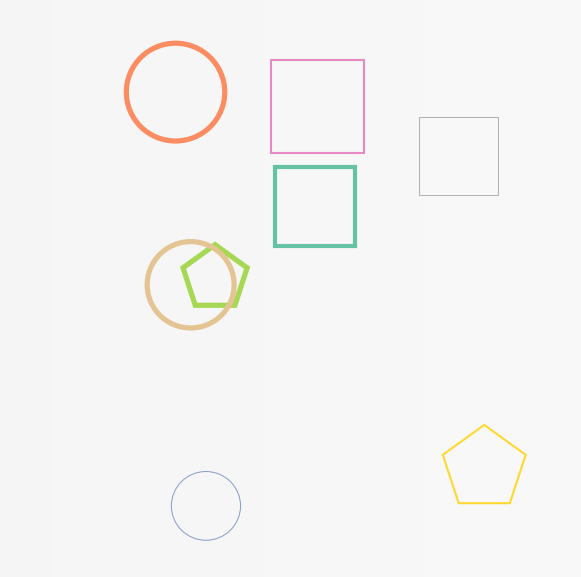[{"shape": "square", "thickness": 2, "radius": 0.34, "center": [0.542, 0.642]}, {"shape": "circle", "thickness": 2.5, "radius": 0.42, "center": [0.302, 0.84]}, {"shape": "circle", "thickness": 0.5, "radius": 0.3, "center": [0.354, 0.123]}, {"shape": "square", "thickness": 1, "radius": 0.4, "center": [0.547, 0.815]}, {"shape": "pentagon", "thickness": 2.5, "radius": 0.29, "center": [0.37, 0.517]}, {"shape": "pentagon", "thickness": 1, "radius": 0.37, "center": [0.833, 0.188]}, {"shape": "circle", "thickness": 2.5, "radius": 0.37, "center": [0.328, 0.506]}, {"shape": "square", "thickness": 0.5, "radius": 0.34, "center": [0.789, 0.729]}]